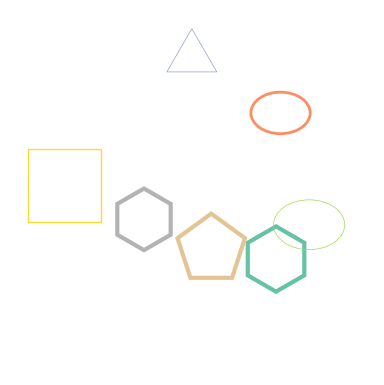[{"shape": "hexagon", "thickness": 3, "radius": 0.42, "center": [0.717, 0.327]}, {"shape": "oval", "thickness": 2, "radius": 0.39, "center": [0.729, 0.707]}, {"shape": "triangle", "thickness": 0.5, "radius": 0.37, "center": [0.498, 0.851]}, {"shape": "oval", "thickness": 0.5, "radius": 0.46, "center": [0.803, 0.416]}, {"shape": "square", "thickness": 1, "radius": 0.47, "center": [0.167, 0.518]}, {"shape": "pentagon", "thickness": 3, "radius": 0.46, "center": [0.549, 0.353]}, {"shape": "hexagon", "thickness": 3, "radius": 0.4, "center": [0.374, 0.43]}]